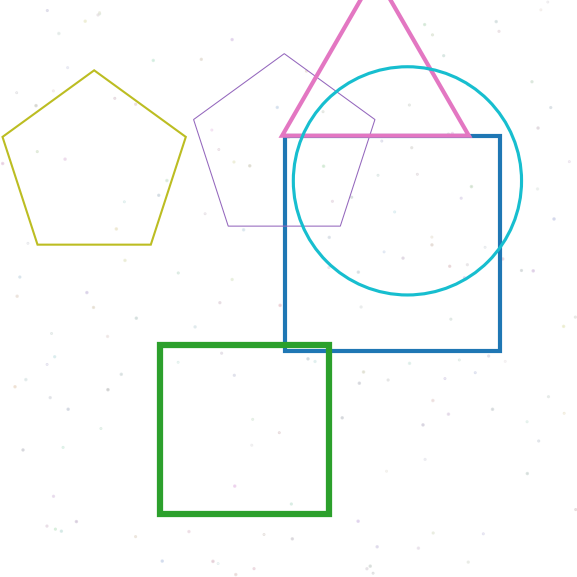[{"shape": "square", "thickness": 2, "radius": 0.93, "center": [0.68, 0.578]}, {"shape": "square", "thickness": 3, "radius": 0.73, "center": [0.423, 0.256]}, {"shape": "pentagon", "thickness": 0.5, "radius": 0.83, "center": [0.492, 0.741]}, {"shape": "triangle", "thickness": 2, "radius": 0.93, "center": [0.65, 0.857]}, {"shape": "pentagon", "thickness": 1, "radius": 0.83, "center": [0.163, 0.71]}, {"shape": "circle", "thickness": 1.5, "radius": 0.99, "center": [0.706, 0.686]}]